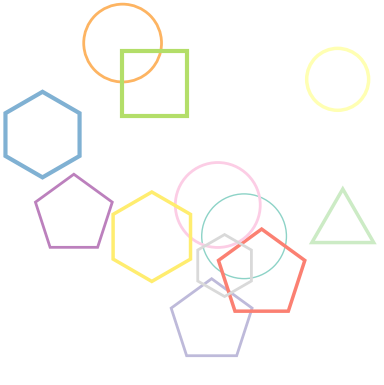[{"shape": "circle", "thickness": 1, "radius": 0.55, "center": [0.634, 0.386]}, {"shape": "circle", "thickness": 2.5, "radius": 0.4, "center": [0.877, 0.794]}, {"shape": "pentagon", "thickness": 2, "radius": 0.55, "center": [0.55, 0.166]}, {"shape": "pentagon", "thickness": 2.5, "radius": 0.59, "center": [0.68, 0.287]}, {"shape": "hexagon", "thickness": 3, "radius": 0.56, "center": [0.11, 0.65]}, {"shape": "circle", "thickness": 2, "radius": 0.51, "center": [0.318, 0.888]}, {"shape": "square", "thickness": 3, "radius": 0.42, "center": [0.402, 0.783]}, {"shape": "circle", "thickness": 2, "radius": 0.55, "center": [0.566, 0.468]}, {"shape": "hexagon", "thickness": 2, "radius": 0.4, "center": [0.583, 0.31]}, {"shape": "pentagon", "thickness": 2, "radius": 0.52, "center": [0.192, 0.442]}, {"shape": "triangle", "thickness": 2.5, "radius": 0.46, "center": [0.89, 0.416]}, {"shape": "hexagon", "thickness": 2.5, "radius": 0.58, "center": [0.394, 0.385]}]